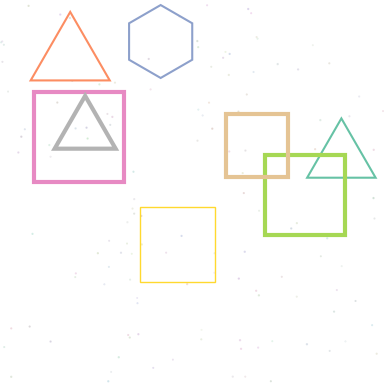[{"shape": "triangle", "thickness": 1.5, "radius": 0.51, "center": [0.887, 0.59]}, {"shape": "triangle", "thickness": 1.5, "radius": 0.59, "center": [0.182, 0.85]}, {"shape": "hexagon", "thickness": 1.5, "radius": 0.47, "center": [0.417, 0.892]}, {"shape": "square", "thickness": 3, "radius": 0.59, "center": [0.205, 0.645]}, {"shape": "square", "thickness": 3, "radius": 0.52, "center": [0.793, 0.494]}, {"shape": "square", "thickness": 1, "radius": 0.49, "center": [0.461, 0.366]}, {"shape": "square", "thickness": 3, "radius": 0.41, "center": [0.668, 0.622]}, {"shape": "triangle", "thickness": 3, "radius": 0.46, "center": [0.221, 0.66]}]